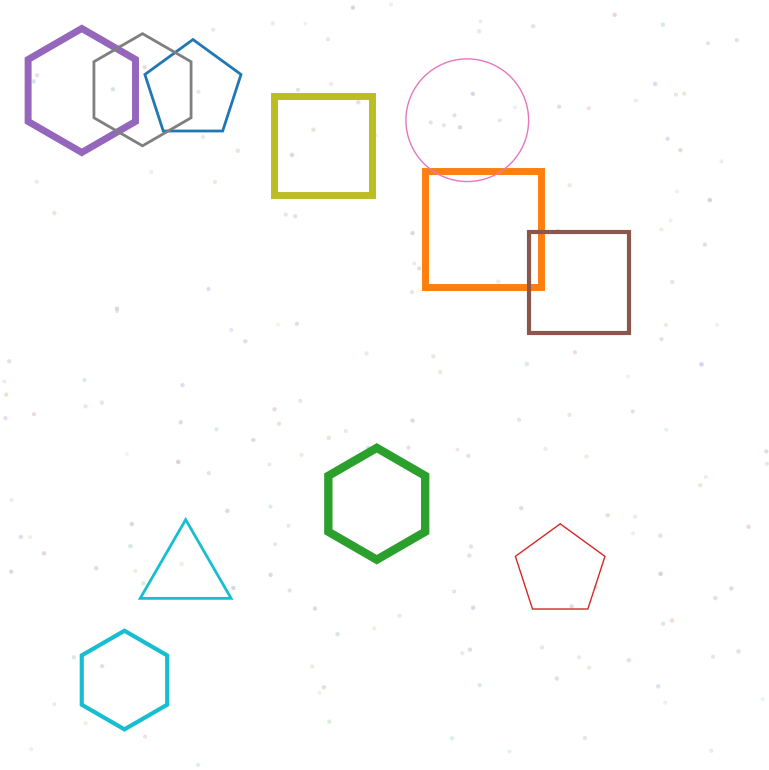[{"shape": "pentagon", "thickness": 1, "radius": 0.33, "center": [0.251, 0.883]}, {"shape": "square", "thickness": 2.5, "radius": 0.37, "center": [0.627, 0.703]}, {"shape": "hexagon", "thickness": 3, "radius": 0.36, "center": [0.489, 0.346]}, {"shape": "pentagon", "thickness": 0.5, "radius": 0.31, "center": [0.728, 0.259]}, {"shape": "hexagon", "thickness": 2.5, "radius": 0.4, "center": [0.106, 0.882]}, {"shape": "square", "thickness": 1.5, "radius": 0.33, "center": [0.752, 0.633]}, {"shape": "circle", "thickness": 0.5, "radius": 0.4, "center": [0.607, 0.844]}, {"shape": "hexagon", "thickness": 1, "radius": 0.36, "center": [0.185, 0.883]}, {"shape": "square", "thickness": 2.5, "radius": 0.32, "center": [0.42, 0.811]}, {"shape": "hexagon", "thickness": 1.5, "radius": 0.32, "center": [0.162, 0.117]}, {"shape": "triangle", "thickness": 1, "radius": 0.34, "center": [0.241, 0.257]}]